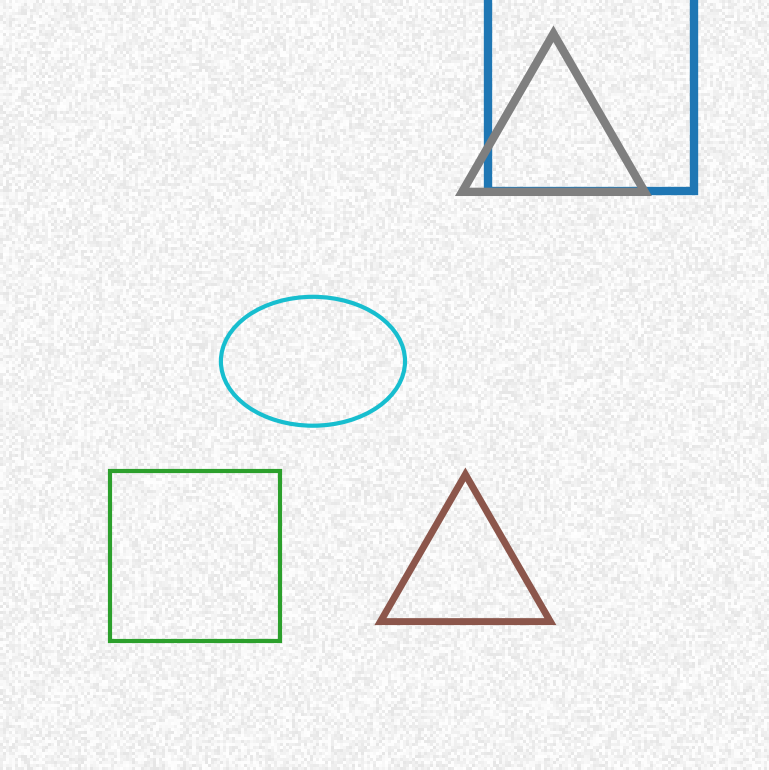[{"shape": "square", "thickness": 3, "radius": 0.67, "center": [0.768, 0.886]}, {"shape": "square", "thickness": 1.5, "radius": 0.55, "center": [0.254, 0.278]}, {"shape": "triangle", "thickness": 2.5, "radius": 0.64, "center": [0.604, 0.256]}, {"shape": "triangle", "thickness": 3, "radius": 0.68, "center": [0.719, 0.819]}, {"shape": "oval", "thickness": 1.5, "radius": 0.6, "center": [0.406, 0.531]}]